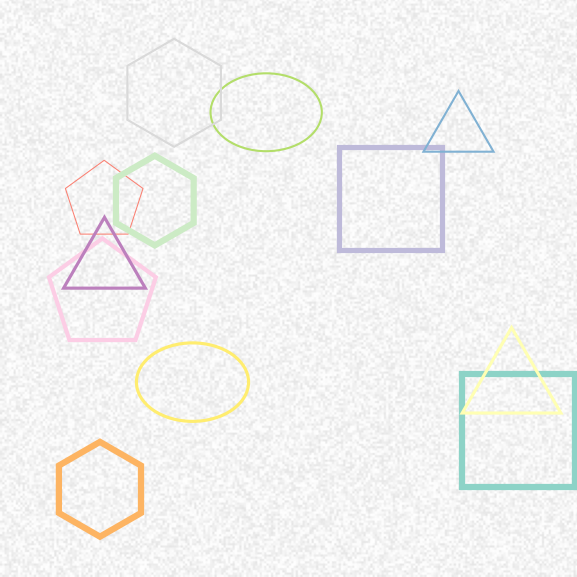[{"shape": "square", "thickness": 3, "radius": 0.49, "center": [0.898, 0.254]}, {"shape": "triangle", "thickness": 1.5, "radius": 0.49, "center": [0.886, 0.333]}, {"shape": "square", "thickness": 2.5, "radius": 0.45, "center": [0.676, 0.655]}, {"shape": "pentagon", "thickness": 0.5, "radius": 0.35, "center": [0.18, 0.651]}, {"shape": "triangle", "thickness": 1, "radius": 0.35, "center": [0.794, 0.771]}, {"shape": "hexagon", "thickness": 3, "radius": 0.41, "center": [0.173, 0.152]}, {"shape": "oval", "thickness": 1, "radius": 0.48, "center": [0.461, 0.805]}, {"shape": "pentagon", "thickness": 2, "radius": 0.49, "center": [0.177, 0.489]}, {"shape": "hexagon", "thickness": 1, "radius": 0.47, "center": [0.302, 0.838]}, {"shape": "triangle", "thickness": 1.5, "radius": 0.41, "center": [0.181, 0.541]}, {"shape": "hexagon", "thickness": 3, "radius": 0.39, "center": [0.268, 0.652]}, {"shape": "oval", "thickness": 1.5, "radius": 0.49, "center": [0.333, 0.337]}]